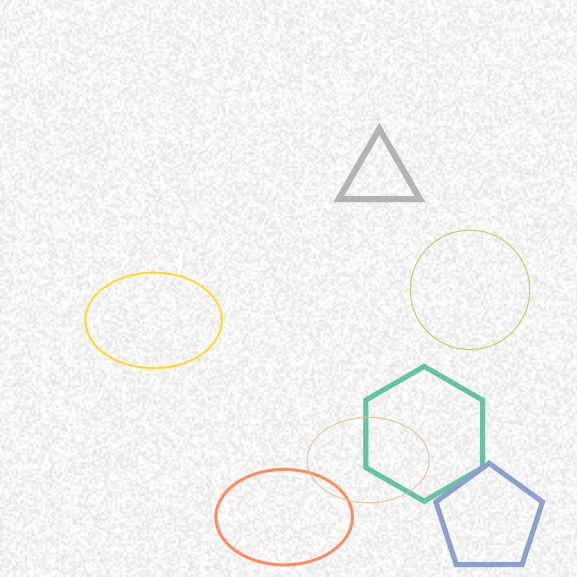[{"shape": "hexagon", "thickness": 2.5, "radius": 0.58, "center": [0.735, 0.248]}, {"shape": "oval", "thickness": 1.5, "radius": 0.59, "center": [0.492, 0.104]}, {"shape": "pentagon", "thickness": 2.5, "radius": 0.48, "center": [0.847, 0.1]}, {"shape": "circle", "thickness": 0.5, "radius": 0.52, "center": [0.814, 0.497]}, {"shape": "oval", "thickness": 1, "radius": 0.59, "center": [0.266, 0.444]}, {"shape": "oval", "thickness": 0.5, "radius": 0.53, "center": [0.638, 0.203]}, {"shape": "triangle", "thickness": 3, "radius": 0.41, "center": [0.657, 0.695]}]